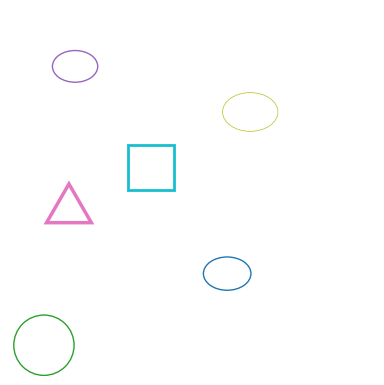[{"shape": "oval", "thickness": 1, "radius": 0.31, "center": [0.59, 0.289]}, {"shape": "circle", "thickness": 1, "radius": 0.39, "center": [0.114, 0.103]}, {"shape": "oval", "thickness": 1, "radius": 0.29, "center": [0.195, 0.828]}, {"shape": "triangle", "thickness": 2.5, "radius": 0.34, "center": [0.179, 0.455]}, {"shape": "oval", "thickness": 0.5, "radius": 0.36, "center": [0.65, 0.709]}, {"shape": "square", "thickness": 2, "radius": 0.29, "center": [0.392, 0.564]}]